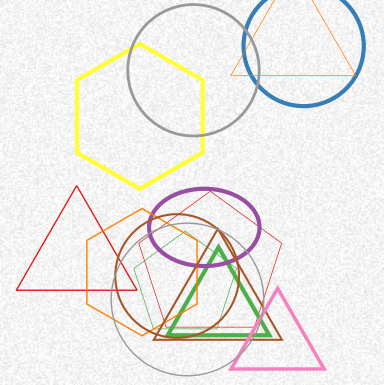[{"shape": "triangle", "thickness": 1, "radius": 0.91, "center": [0.199, 0.337]}, {"shape": "pentagon", "thickness": 0.5, "radius": 0.98, "center": [0.546, 0.308]}, {"shape": "circle", "thickness": 3, "radius": 0.78, "center": [0.789, 0.88]}, {"shape": "pentagon", "thickness": 0.5, "radius": 0.7, "center": [0.481, 0.259]}, {"shape": "triangle", "thickness": 3, "radius": 0.76, "center": [0.568, 0.205]}, {"shape": "oval", "thickness": 3, "radius": 0.72, "center": [0.531, 0.409]}, {"shape": "hexagon", "thickness": 1, "radius": 0.83, "center": [0.369, 0.293]}, {"shape": "triangle", "thickness": 0.5, "radius": 0.94, "center": [0.762, 0.897]}, {"shape": "hexagon", "thickness": 3, "radius": 0.94, "center": [0.363, 0.698]}, {"shape": "circle", "thickness": 1.5, "radius": 0.8, "center": [0.46, 0.283]}, {"shape": "triangle", "thickness": 1.5, "radius": 0.96, "center": [0.566, 0.214]}, {"shape": "triangle", "thickness": 2.5, "radius": 0.7, "center": [0.721, 0.111]}, {"shape": "circle", "thickness": 1, "radius": 0.99, "center": [0.487, 0.222]}, {"shape": "circle", "thickness": 2, "radius": 0.85, "center": [0.503, 0.817]}]